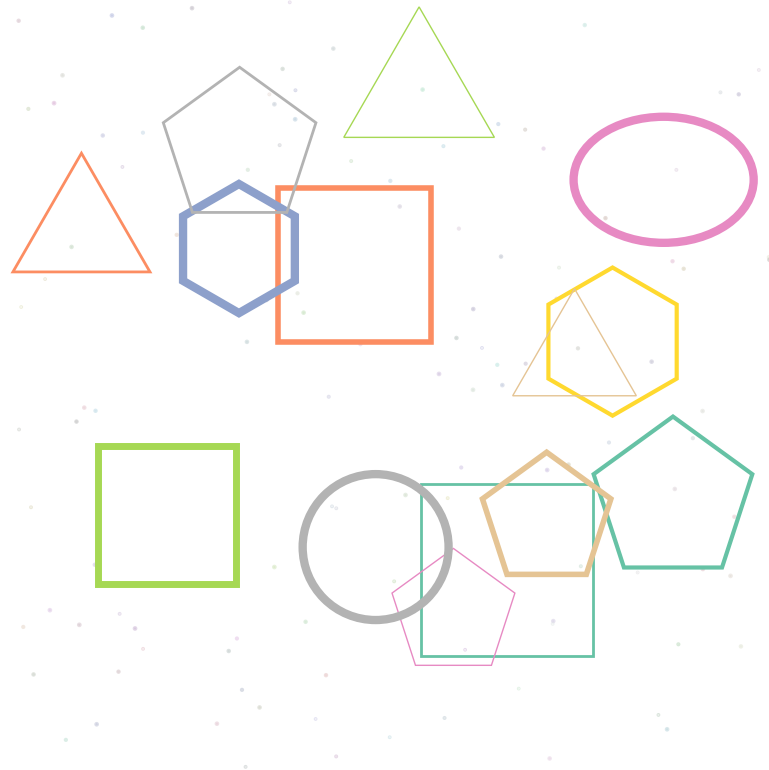[{"shape": "pentagon", "thickness": 1.5, "radius": 0.54, "center": [0.874, 0.351]}, {"shape": "square", "thickness": 1, "radius": 0.56, "center": [0.658, 0.26]}, {"shape": "triangle", "thickness": 1, "radius": 0.51, "center": [0.106, 0.698]}, {"shape": "square", "thickness": 2, "radius": 0.5, "center": [0.46, 0.656]}, {"shape": "hexagon", "thickness": 3, "radius": 0.42, "center": [0.31, 0.677]}, {"shape": "pentagon", "thickness": 0.5, "radius": 0.42, "center": [0.589, 0.204]}, {"shape": "oval", "thickness": 3, "radius": 0.58, "center": [0.862, 0.766]}, {"shape": "square", "thickness": 2.5, "radius": 0.45, "center": [0.217, 0.331]}, {"shape": "triangle", "thickness": 0.5, "radius": 0.56, "center": [0.544, 0.878]}, {"shape": "hexagon", "thickness": 1.5, "radius": 0.48, "center": [0.796, 0.556]}, {"shape": "triangle", "thickness": 0.5, "radius": 0.46, "center": [0.746, 0.532]}, {"shape": "pentagon", "thickness": 2, "radius": 0.44, "center": [0.71, 0.325]}, {"shape": "circle", "thickness": 3, "radius": 0.47, "center": [0.488, 0.29]}, {"shape": "pentagon", "thickness": 1, "radius": 0.52, "center": [0.311, 0.808]}]